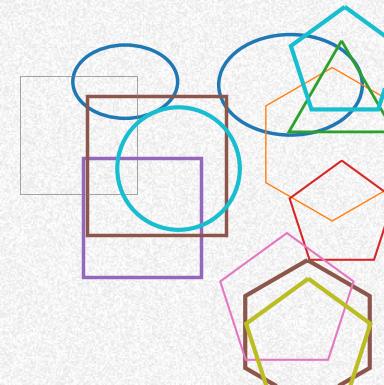[{"shape": "oval", "thickness": 2.5, "radius": 0.68, "center": [0.325, 0.788]}, {"shape": "oval", "thickness": 2.5, "radius": 0.93, "center": [0.755, 0.78]}, {"shape": "hexagon", "thickness": 1, "radius": 1.0, "center": [0.863, 0.625]}, {"shape": "triangle", "thickness": 2, "radius": 0.79, "center": [0.887, 0.736]}, {"shape": "pentagon", "thickness": 1.5, "radius": 0.71, "center": [0.888, 0.44]}, {"shape": "square", "thickness": 2.5, "radius": 0.77, "center": [0.369, 0.436]}, {"shape": "hexagon", "thickness": 3, "radius": 0.93, "center": [0.799, 0.138]}, {"shape": "square", "thickness": 2.5, "radius": 0.9, "center": [0.407, 0.57]}, {"shape": "pentagon", "thickness": 1.5, "radius": 0.91, "center": [0.745, 0.213]}, {"shape": "square", "thickness": 0.5, "radius": 0.76, "center": [0.204, 0.649]}, {"shape": "pentagon", "thickness": 3, "radius": 0.85, "center": [0.801, 0.107]}, {"shape": "pentagon", "thickness": 3, "radius": 0.74, "center": [0.896, 0.835]}, {"shape": "circle", "thickness": 3, "radius": 0.8, "center": [0.464, 0.562]}]